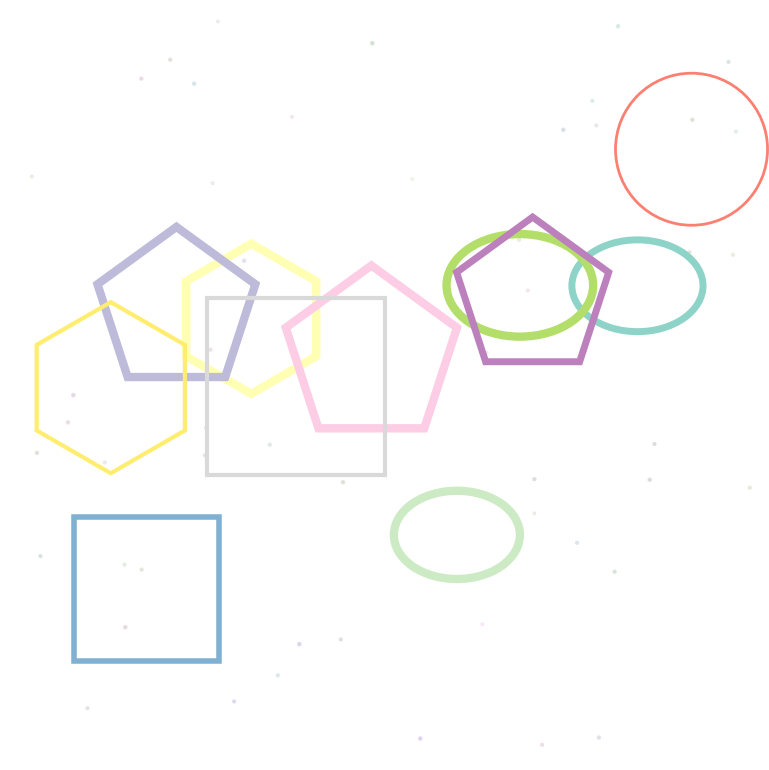[{"shape": "oval", "thickness": 2.5, "radius": 0.43, "center": [0.828, 0.629]}, {"shape": "hexagon", "thickness": 3, "radius": 0.49, "center": [0.326, 0.586]}, {"shape": "pentagon", "thickness": 3, "radius": 0.54, "center": [0.229, 0.598]}, {"shape": "circle", "thickness": 1, "radius": 0.49, "center": [0.898, 0.806]}, {"shape": "square", "thickness": 2, "radius": 0.47, "center": [0.19, 0.235]}, {"shape": "oval", "thickness": 3, "radius": 0.48, "center": [0.675, 0.629]}, {"shape": "pentagon", "thickness": 3, "radius": 0.58, "center": [0.482, 0.538]}, {"shape": "square", "thickness": 1.5, "radius": 0.58, "center": [0.384, 0.498]}, {"shape": "pentagon", "thickness": 2.5, "radius": 0.52, "center": [0.692, 0.614]}, {"shape": "oval", "thickness": 3, "radius": 0.41, "center": [0.593, 0.305]}, {"shape": "hexagon", "thickness": 1.5, "radius": 0.56, "center": [0.144, 0.497]}]